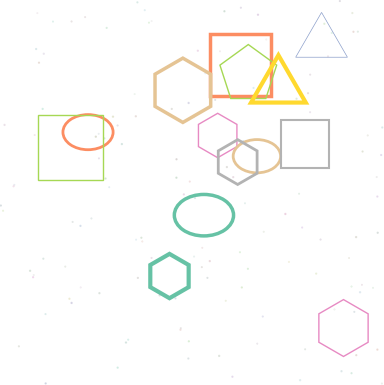[{"shape": "hexagon", "thickness": 3, "radius": 0.29, "center": [0.44, 0.283]}, {"shape": "oval", "thickness": 2.5, "radius": 0.38, "center": [0.53, 0.441]}, {"shape": "square", "thickness": 2.5, "radius": 0.4, "center": [0.625, 0.83]}, {"shape": "oval", "thickness": 2, "radius": 0.33, "center": [0.229, 0.657]}, {"shape": "triangle", "thickness": 0.5, "radius": 0.39, "center": [0.835, 0.89]}, {"shape": "hexagon", "thickness": 1, "radius": 0.37, "center": [0.892, 0.148]}, {"shape": "hexagon", "thickness": 1, "radius": 0.29, "center": [0.565, 0.648]}, {"shape": "square", "thickness": 1, "radius": 0.42, "center": [0.184, 0.617]}, {"shape": "pentagon", "thickness": 1, "radius": 0.39, "center": [0.645, 0.807]}, {"shape": "triangle", "thickness": 3, "radius": 0.41, "center": [0.723, 0.775]}, {"shape": "hexagon", "thickness": 2.5, "radius": 0.42, "center": [0.475, 0.765]}, {"shape": "oval", "thickness": 2, "radius": 0.31, "center": [0.667, 0.594]}, {"shape": "hexagon", "thickness": 2, "radius": 0.29, "center": [0.617, 0.579]}, {"shape": "square", "thickness": 1.5, "radius": 0.31, "center": [0.792, 0.626]}]